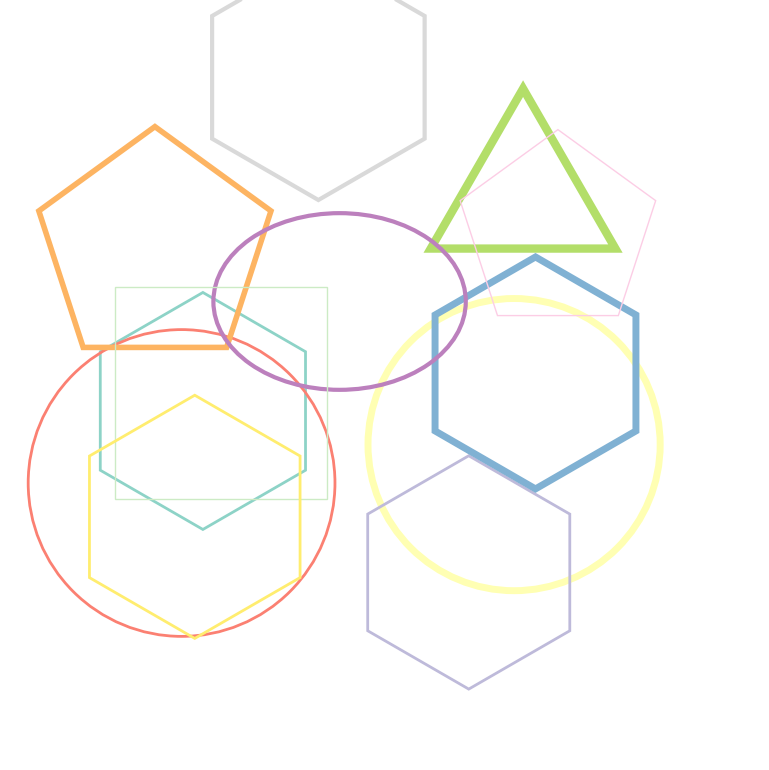[{"shape": "hexagon", "thickness": 1, "radius": 0.77, "center": [0.263, 0.466]}, {"shape": "circle", "thickness": 2.5, "radius": 0.95, "center": [0.668, 0.423]}, {"shape": "hexagon", "thickness": 1, "radius": 0.76, "center": [0.609, 0.257]}, {"shape": "circle", "thickness": 1, "radius": 1.0, "center": [0.236, 0.373]}, {"shape": "hexagon", "thickness": 2.5, "radius": 0.75, "center": [0.695, 0.516]}, {"shape": "pentagon", "thickness": 2, "radius": 0.79, "center": [0.201, 0.677]}, {"shape": "triangle", "thickness": 3, "radius": 0.69, "center": [0.679, 0.746]}, {"shape": "pentagon", "thickness": 0.5, "radius": 0.67, "center": [0.725, 0.698]}, {"shape": "hexagon", "thickness": 1.5, "radius": 0.8, "center": [0.413, 0.9]}, {"shape": "oval", "thickness": 1.5, "radius": 0.82, "center": [0.441, 0.608]}, {"shape": "square", "thickness": 0.5, "radius": 0.69, "center": [0.287, 0.49]}, {"shape": "hexagon", "thickness": 1, "radius": 0.79, "center": [0.253, 0.329]}]